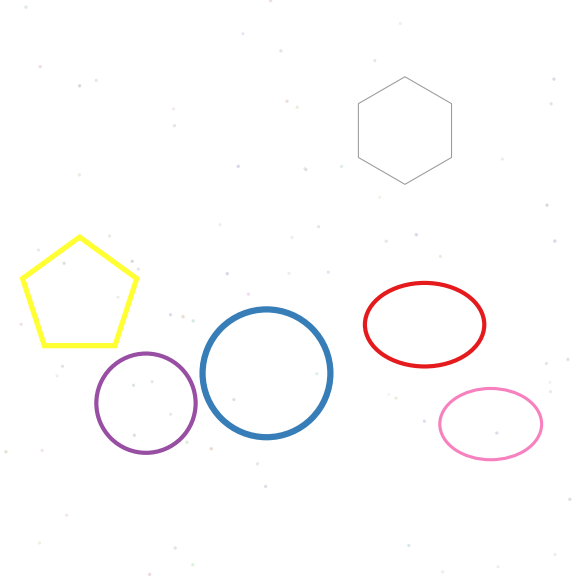[{"shape": "oval", "thickness": 2, "radius": 0.52, "center": [0.735, 0.437]}, {"shape": "circle", "thickness": 3, "radius": 0.55, "center": [0.461, 0.353]}, {"shape": "circle", "thickness": 2, "radius": 0.43, "center": [0.253, 0.301]}, {"shape": "pentagon", "thickness": 2.5, "radius": 0.52, "center": [0.138, 0.485]}, {"shape": "oval", "thickness": 1.5, "radius": 0.44, "center": [0.85, 0.265]}, {"shape": "hexagon", "thickness": 0.5, "radius": 0.47, "center": [0.701, 0.773]}]